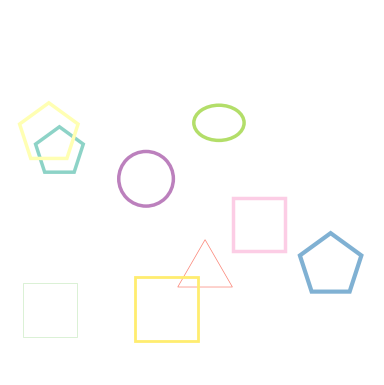[{"shape": "pentagon", "thickness": 2.5, "radius": 0.33, "center": [0.154, 0.605]}, {"shape": "pentagon", "thickness": 2.5, "radius": 0.4, "center": [0.127, 0.653]}, {"shape": "triangle", "thickness": 0.5, "radius": 0.41, "center": [0.533, 0.295]}, {"shape": "pentagon", "thickness": 3, "radius": 0.42, "center": [0.859, 0.31]}, {"shape": "oval", "thickness": 2.5, "radius": 0.33, "center": [0.569, 0.681]}, {"shape": "square", "thickness": 2.5, "radius": 0.34, "center": [0.673, 0.417]}, {"shape": "circle", "thickness": 2.5, "radius": 0.35, "center": [0.379, 0.536]}, {"shape": "square", "thickness": 0.5, "radius": 0.35, "center": [0.129, 0.194]}, {"shape": "square", "thickness": 2, "radius": 0.41, "center": [0.432, 0.197]}]